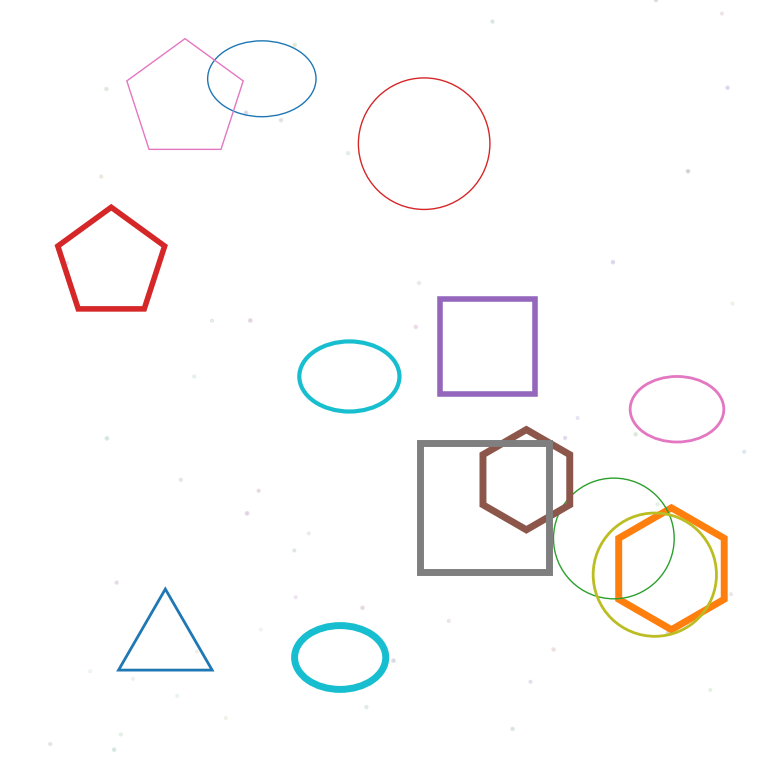[{"shape": "triangle", "thickness": 1, "radius": 0.35, "center": [0.215, 0.165]}, {"shape": "oval", "thickness": 0.5, "radius": 0.35, "center": [0.34, 0.898]}, {"shape": "hexagon", "thickness": 2.5, "radius": 0.4, "center": [0.872, 0.261]}, {"shape": "circle", "thickness": 0.5, "radius": 0.39, "center": [0.797, 0.301]}, {"shape": "circle", "thickness": 0.5, "radius": 0.43, "center": [0.551, 0.813]}, {"shape": "pentagon", "thickness": 2, "radius": 0.36, "center": [0.144, 0.658]}, {"shape": "square", "thickness": 2, "radius": 0.31, "center": [0.633, 0.55]}, {"shape": "hexagon", "thickness": 2.5, "radius": 0.33, "center": [0.684, 0.377]}, {"shape": "oval", "thickness": 1, "radius": 0.3, "center": [0.879, 0.469]}, {"shape": "pentagon", "thickness": 0.5, "radius": 0.4, "center": [0.24, 0.87]}, {"shape": "square", "thickness": 2.5, "radius": 0.42, "center": [0.629, 0.34]}, {"shape": "circle", "thickness": 1, "radius": 0.4, "center": [0.85, 0.254]}, {"shape": "oval", "thickness": 1.5, "radius": 0.33, "center": [0.454, 0.511]}, {"shape": "oval", "thickness": 2.5, "radius": 0.3, "center": [0.442, 0.146]}]